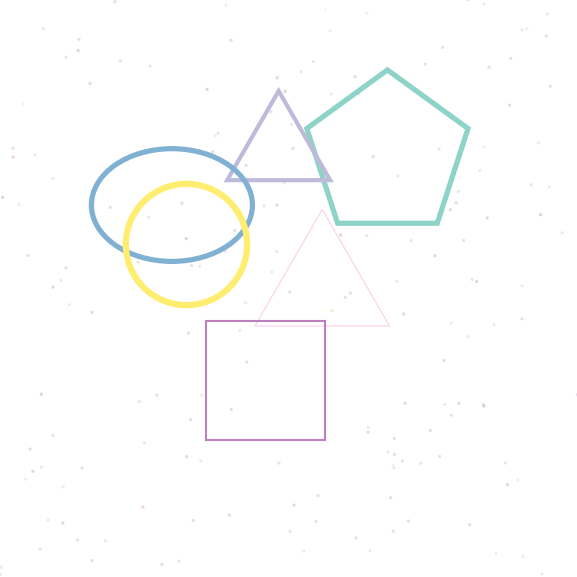[{"shape": "pentagon", "thickness": 2.5, "radius": 0.73, "center": [0.671, 0.731]}, {"shape": "triangle", "thickness": 2, "radius": 0.51, "center": [0.483, 0.739]}, {"shape": "oval", "thickness": 2.5, "radius": 0.7, "center": [0.298, 0.644]}, {"shape": "triangle", "thickness": 0.5, "radius": 0.67, "center": [0.558, 0.502]}, {"shape": "square", "thickness": 1, "radius": 0.51, "center": [0.459, 0.34]}, {"shape": "circle", "thickness": 3, "radius": 0.53, "center": [0.323, 0.576]}]